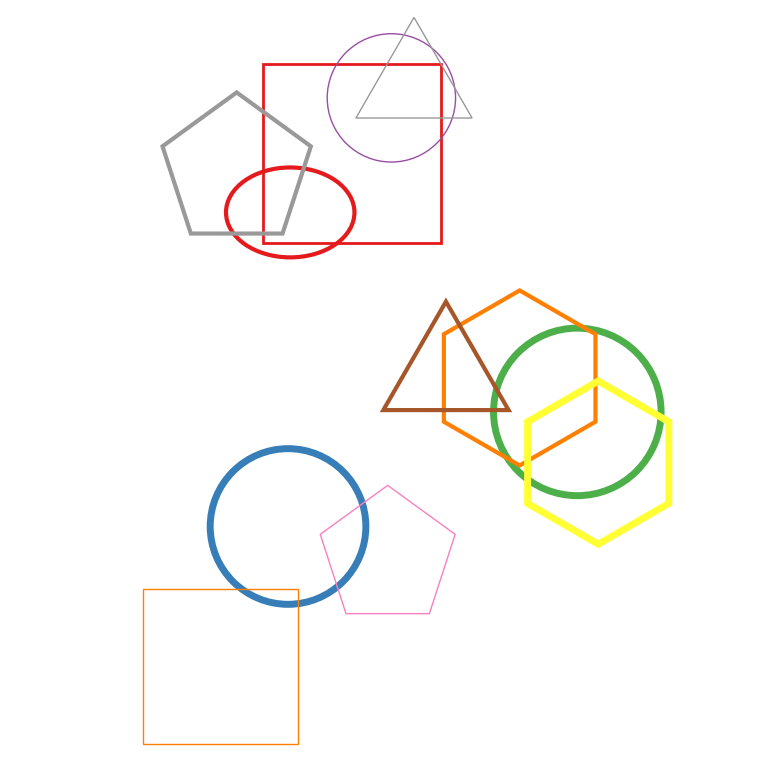[{"shape": "square", "thickness": 1, "radius": 0.58, "center": [0.457, 0.801]}, {"shape": "oval", "thickness": 1.5, "radius": 0.42, "center": [0.377, 0.724]}, {"shape": "circle", "thickness": 2.5, "radius": 0.51, "center": [0.374, 0.316]}, {"shape": "circle", "thickness": 2.5, "radius": 0.54, "center": [0.75, 0.465]}, {"shape": "circle", "thickness": 0.5, "radius": 0.42, "center": [0.508, 0.873]}, {"shape": "hexagon", "thickness": 1.5, "radius": 0.57, "center": [0.675, 0.509]}, {"shape": "square", "thickness": 0.5, "radius": 0.5, "center": [0.286, 0.134]}, {"shape": "hexagon", "thickness": 2.5, "radius": 0.53, "center": [0.777, 0.399]}, {"shape": "triangle", "thickness": 1.5, "radius": 0.47, "center": [0.579, 0.514]}, {"shape": "pentagon", "thickness": 0.5, "radius": 0.46, "center": [0.504, 0.278]}, {"shape": "triangle", "thickness": 0.5, "radius": 0.44, "center": [0.538, 0.89]}, {"shape": "pentagon", "thickness": 1.5, "radius": 0.51, "center": [0.307, 0.779]}]